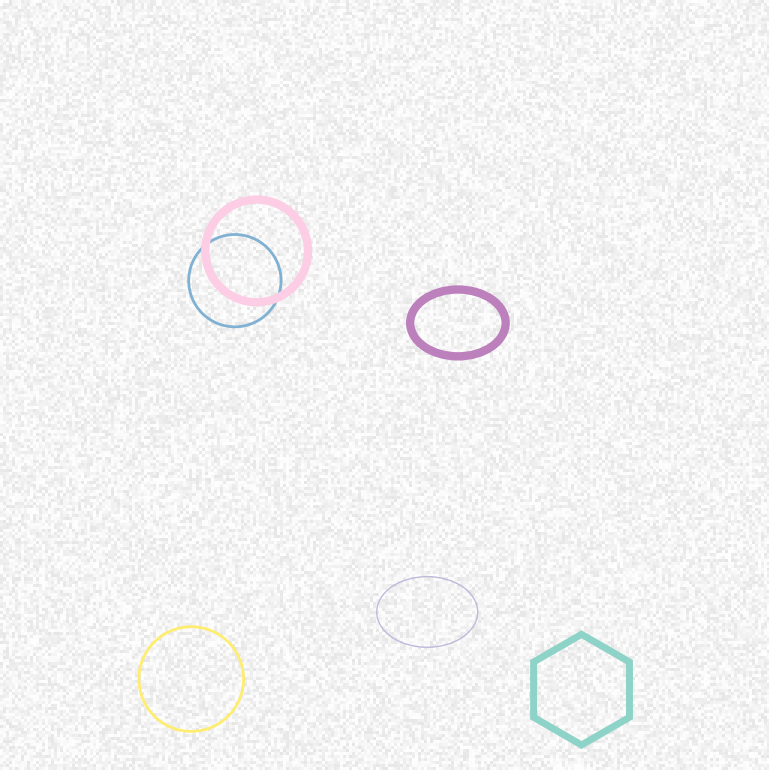[{"shape": "hexagon", "thickness": 2.5, "radius": 0.36, "center": [0.755, 0.104]}, {"shape": "oval", "thickness": 0.5, "radius": 0.33, "center": [0.555, 0.205]}, {"shape": "circle", "thickness": 1, "radius": 0.3, "center": [0.305, 0.635]}, {"shape": "circle", "thickness": 3, "radius": 0.33, "center": [0.333, 0.674]}, {"shape": "oval", "thickness": 3, "radius": 0.31, "center": [0.595, 0.581]}, {"shape": "circle", "thickness": 1, "radius": 0.34, "center": [0.248, 0.118]}]